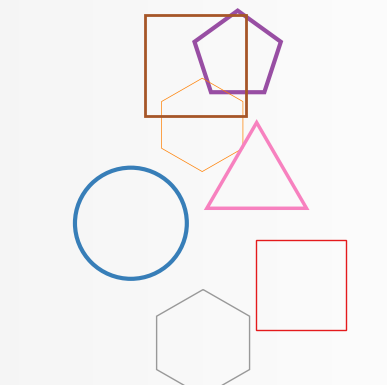[{"shape": "square", "thickness": 1, "radius": 0.58, "center": [0.777, 0.26]}, {"shape": "circle", "thickness": 3, "radius": 0.72, "center": [0.338, 0.42]}, {"shape": "pentagon", "thickness": 3, "radius": 0.59, "center": [0.613, 0.855]}, {"shape": "hexagon", "thickness": 0.5, "radius": 0.61, "center": [0.522, 0.676]}, {"shape": "square", "thickness": 2, "radius": 0.66, "center": [0.505, 0.829]}, {"shape": "triangle", "thickness": 2.5, "radius": 0.74, "center": [0.662, 0.533]}, {"shape": "hexagon", "thickness": 1, "radius": 0.69, "center": [0.524, 0.109]}]